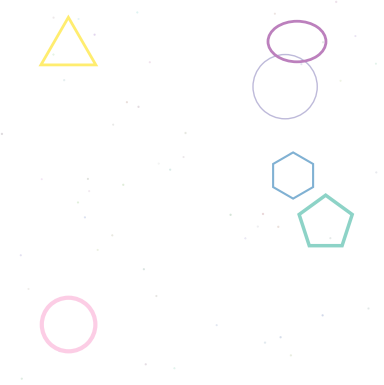[{"shape": "pentagon", "thickness": 2.5, "radius": 0.36, "center": [0.846, 0.421]}, {"shape": "circle", "thickness": 1, "radius": 0.42, "center": [0.741, 0.775]}, {"shape": "hexagon", "thickness": 1.5, "radius": 0.3, "center": [0.761, 0.544]}, {"shape": "circle", "thickness": 3, "radius": 0.35, "center": [0.178, 0.157]}, {"shape": "oval", "thickness": 2, "radius": 0.38, "center": [0.771, 0.892]}, {"shape": "triangle", "thickness": 2, "radius": 0.41, "center": [0.178, 0.873]}]